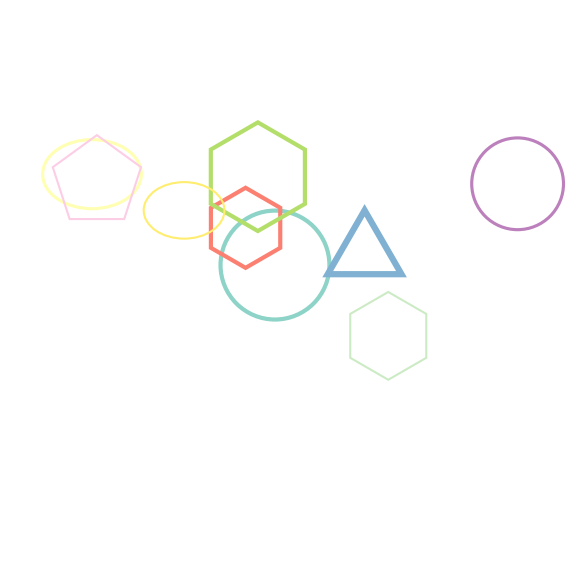[{"shape": "circle", "thickness": 2, "radius": 0.47, "center": [0.476, 0.54]}, {"shape": "oval", "thickness": 1.5, "radius": 0.43, "center": [0.159, 0.698]}, {"shape": "hexagon", "thickness": 2, "radius": 0.35, "center": [0.425, 0.605]}, {"shape": "triangle", "thickness": 3, "radius": 0.37, "center": [0.631, 0.561]}, {"shape": "hexagon", "thickness": 2, "radius": 0.47, "center": [0.447, 0.693]}, {"shape": "pentagon", "thickness": 1, "radius": 0.4, "center": [0.168, 0.685]}, {"shape": "circle", "thickness": 1.5, "radius": 0.4, "center": [0.896, 0.681]}, {"shape": "hexagon", "thickness": 1, "radius": 0.38, "center": [0.672, 0.418]}, {"shape": "oval", "thickness": 1, "radius": 0.35, "center": [0.319, 0.635]}]